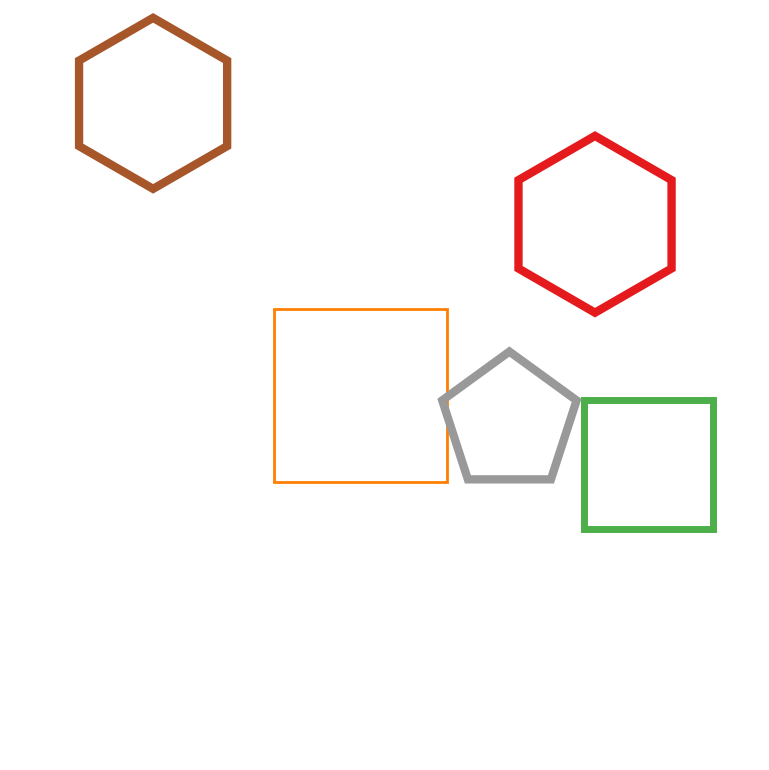[{"shape": "hexagon", "thickness": 3, "radius": 0.57, "center": [0.773, 0.709]}, {"shape": "square", "thickness": 2.5, "radius": 0.42, "center": [0.843, 0.397]}, {"shape": "square", "thickness": 1, "radius": 0.56, "center": [0.468, 0.486]}, {"shape": "hexagon", "thickness": 3, "radius": 0.56, "center": [0.199, 0.866]}, {"shape": "pentagon", "thickness": 3, "radius": 0.46, "center": [0.662, 0.452]}]